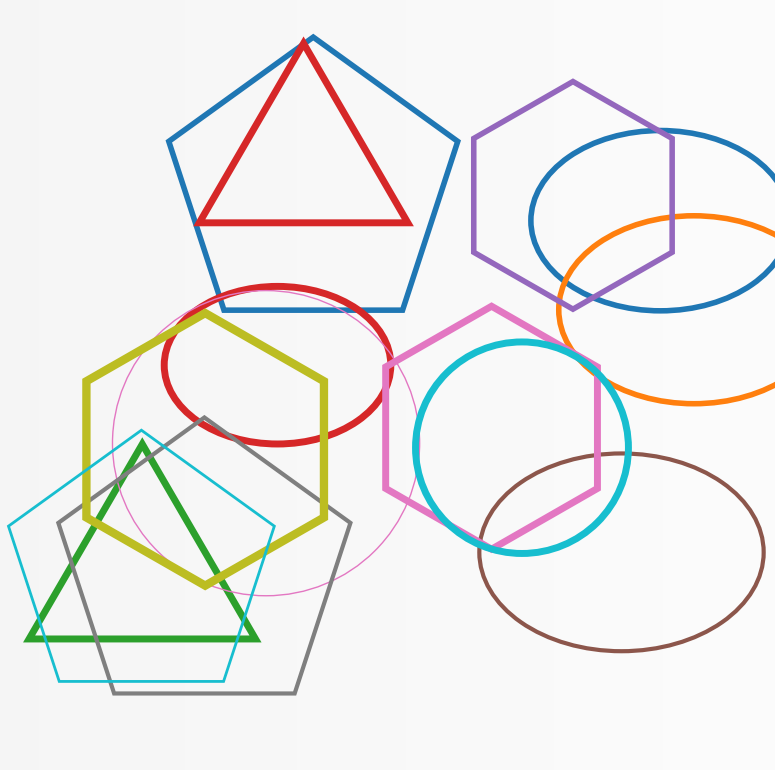[{"shape": "oval", "thickness": 2, "radius": 0.84, "center": [0.852, 0.713]}, {"shape": "pentagon", "thickness": 2, "radius": 0.98, "center": [0.404, 0.756]}, {"shape": "oval", "thickness": 2, "radius": 0.87, "center": [0.895, 0.598]}, {"shape": "triangle", "thickness": 2.5, "radius": 0.84, "center": [0.184, 0.255]}, {"shape": "triangle", "thickness": 2.5, "radius": 0.78, "center": [0.392, 0.788]}, {"shape": "oval", "thickness": 2.5, "radius": 0.73, "center": [0.358, 0.526]}, {"shape": "hexagon", "thickness": 2, "radius": 0.74, "center": [0.739, 0.746]}, {"shape": "oval", "thickness": 1.5, "radius": 0.92, "center": [0.802, 0.283]}, {"shape": "circle", "thickness": 0.5, "radius": 0.99, "center": [0.343, 0.424]}, {"shape": "hexagon", "thickness": 2.5, "radius": 0.79, "center": [0.634, 0.445]}, {"shape": "pentagon", "thickness": 1.5, "radius": 0.99, "center": [0.264, 0.26]}, {"shape": "hexagon", "thickness": 3, "radius": 0.88, "center": [0.265, 0.416]}, {"shape": "circle", "thickness": 2.5, "radius": 0.69, "center": [0.674, 0.419]}, {"shape": "pentagon", "thickness": 1, "radius": 0.9, "center": [0.182, 0.261]}]